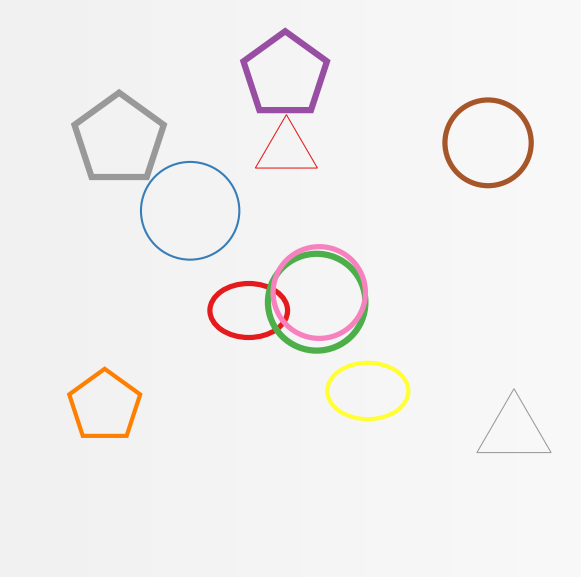[{"shape": "triangle", "thickness": 0.5, "radius": 0.31, "center": [0.493, 0.739]}, {"shape": "oval", "thickness": 2.5, "radius": 0.33, "center": [0.428, 0.461]}, {"shape": "circle", "thickness": 1, "radius": 0.42, "center": [0.327, 0.634]}, {"shape": "circle", "thickness": 3, "radius": 0.42, "center": [0.545, 0.476]}, {"shape": "pentagon", "thickness": 3, "radius": 0.38, "center": [0.491, 0.87]}, {"shape": "pentagon", "thickness": 2, "radius": 0.32, "center": [0.18, 0.296]}, {"shape": "oval", "thickness": 2, "radius": 0.35, "center": [0.633, 0.322]}, {"shape": "circle", "thickness": 2.5, "radius": 0.37, "center": [0.84, 0.752]}, {"shape": "circle", "thickness": 2.5, "radius": 0.4, "center": [0.549, 0.493]}, {"shape": "triangle", "thickness": 0.5, "radius": 0.37, "center": [0.884, 0.252]}, {"shape": "pentagon", "thickness": 3, "radius": 0.4, "center": [0.205, 0.758]}]